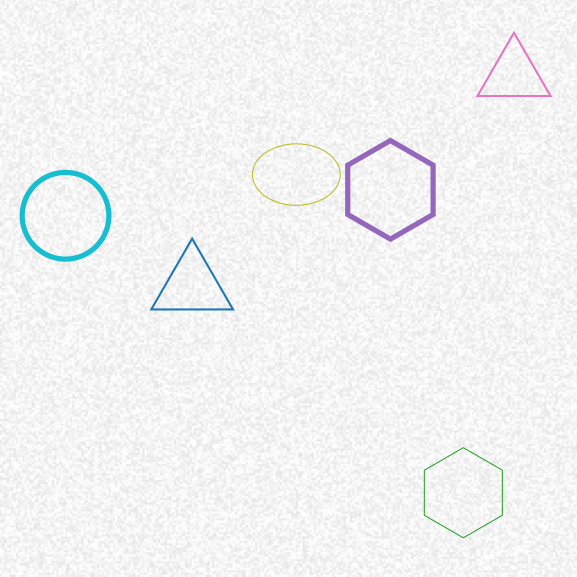[{"shape": "triangle", "thickness": 1, "radius": 0.41, "center": [0.333, 0.504]}, {"shape": "hexagon", "thickness": 0.5, "radius": 0.39, "center": [0.802, 0.146]}, {"shape": "hexagon", "thickness": 2.5, "radius": 0.43, "center": [0.676, 0.67]}, {"shape": "triangle", "thickness": 1, "radius": 0.37, "center": [0.89, 0.869]}, {"shape": "oval", "thickness": 0.5, "radius": 0.38, "center": [0.513, 0.697]}, {"shape": "circle", "thickness": 2.5, "radius": 0.38, "center": [0.113, 0.626]}]